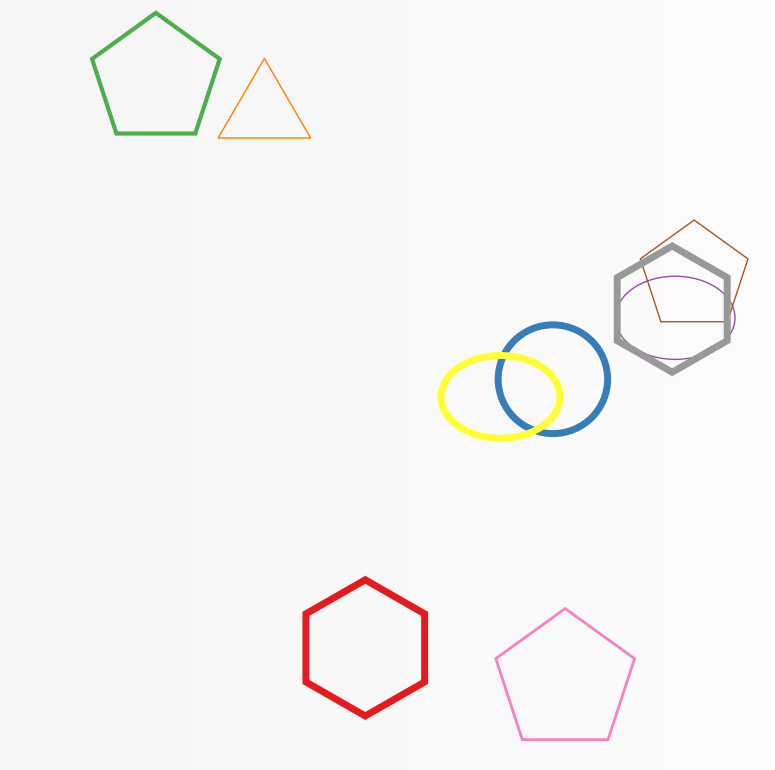[{"shape": "hexagon", "thickness": 2.5, "radius": 0.44, "center": [0.471, 0.159]}, {"shape": "circle", "thickness": 2.5, "radius": 0.35, "center": [0.713, 0.507]}, {"shape": "pentagon", "thickness": 1.5, "radius": 0.43, "center": [0.201, 0.897]}, {"shape": "oval", "thickness": 0.5, "radius": 0.39, "center": [0.871, 0.587]}, {"shape": "triangle", "thickness": 0.5, "radius": 0.34, "center": [0.341, 0.855]}, {"shape": "oval", "thickness": 2.5, "radius": 0.38, "center": [0.646, 0.485]}, {"shape": "pentagon", "thickness": 0.5, "radius": 0.37, "center": [0.896, 0.641]}, {"shape": "pentagon", "thickness": 1, "radius": 0.47, "center": [0.729, 0.116]}, {"shape": "hexagon", "thickness": 2.5, "radius": 0.41, "center": [0.867, 0.599]}]